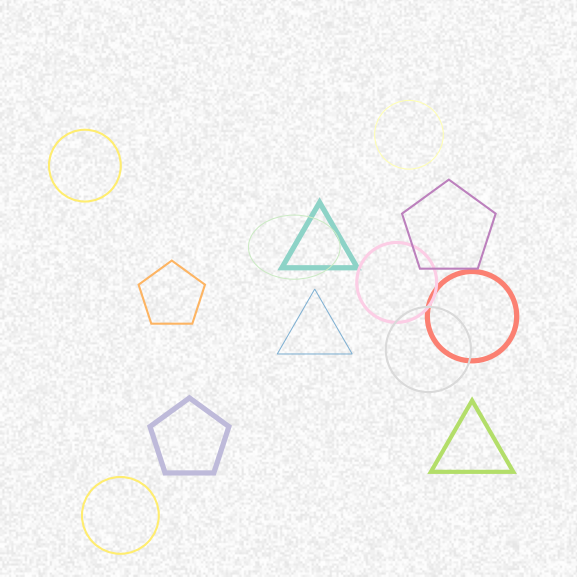[{"shape": "triangle", "thickness": 2.5, "radius": 0.38, "center": [0.553, 0.573]}, {"shape": "circle", "thickness": 0.5, "radius": 0.3, "center": [0.708, 0.766]}, {"shape": "pentagon", "thickness": 2.5, "radius": 0.36, "center": [0.328, 0.238]}, {"shape": "circle", "thickness": 2.5, "radius": 0.39, "center": [0.817, 0.452]}, {"shape": "triangle", "thickness": 0.5, "radius": 0.37, "center": [0.545, 0.424]}, {"shape": "pentagon", "thickness": 1, "radius": 0.3, "center": [0.297, 0.488]}, {"shape": "triangle", "thickness": 2, "radius": 0.41, "center": [0.817, 0.223]}, {"shape": "circle", "thickness": 1.5, "radius": 0.35, "center": [0.687, 0.51]}, {"shape": "circle", "thickness": 1, "radius": 0.37, "center": [0.742, 0.394]}, {"shape": "pentagon", "thickness": 1, "radius": 0.43, "center": [0.777, 0.603]}, {"shape": "oval", "thickness": 0.5, "radius": 0.4, "center": [0.51, 0.571]}, {"shape": "circle", "thickness": 1, "radius": 0.33, "center": [0.208, 0.107]}, {"shape": "circle", "thickness": 1, "radius": 0.31, "center": [0.147, 0.712]}]